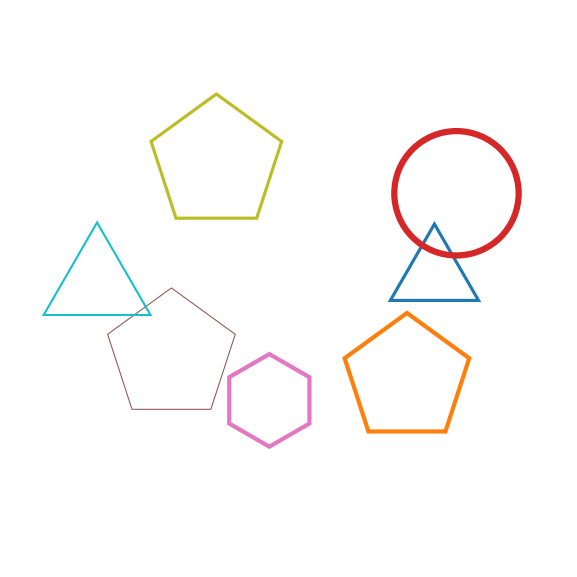[{"shape": "triangle", "thickness": 1.5, "radius": 0.44, "center": [0.752, 0.523]}, {"shape": "pentagon", "thickness": 2, "radius": 0.57, "center": [0.705, 0.344]}, {"shape": "circle", "thickness": 3, "radius": 0.54, "center": [0.79, 0.664]}, {"shape": "pentagon", "thickness": 0.5, "radius": 0.58, "center": [0.297, 0.384]}, {"shape": "hexagon", "thickness": 2, "radius": 0.4, "center": [0.466, 0.306]}, {"shape": "pentagon", "thickness": 1.5, "radius": 0.59, "center": [0.375, 0.717]}, {"shape": "triangle", "thickness": 1, "radius": 0.53, "center": [0.168, 0.507]}]